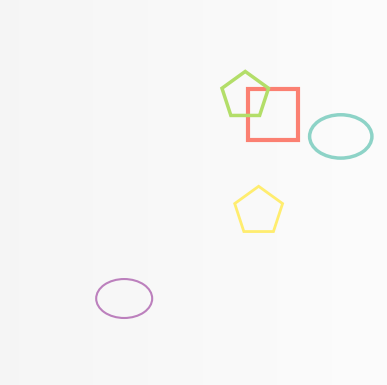[{"shape": "oval", "thickness": 2.5, "radius": 0.4, "center": [0.879, 0.646]}, {"shape": "square", "thickness": 3, "radius": 0.33, "center": [0.705, 0.702]}, {"shape": "pentagon", "thickness": 2.5, "radius": 0.32, "center": [0.633, 0.751]}, {"shape": "oval", "thickness": 1.5, "radius": 0.36, "center": [0.32, 0.225]}, {"shape": "pentagon", "thickness": 2, "radius": 0.32, "center": [0.667, 0.451]}]